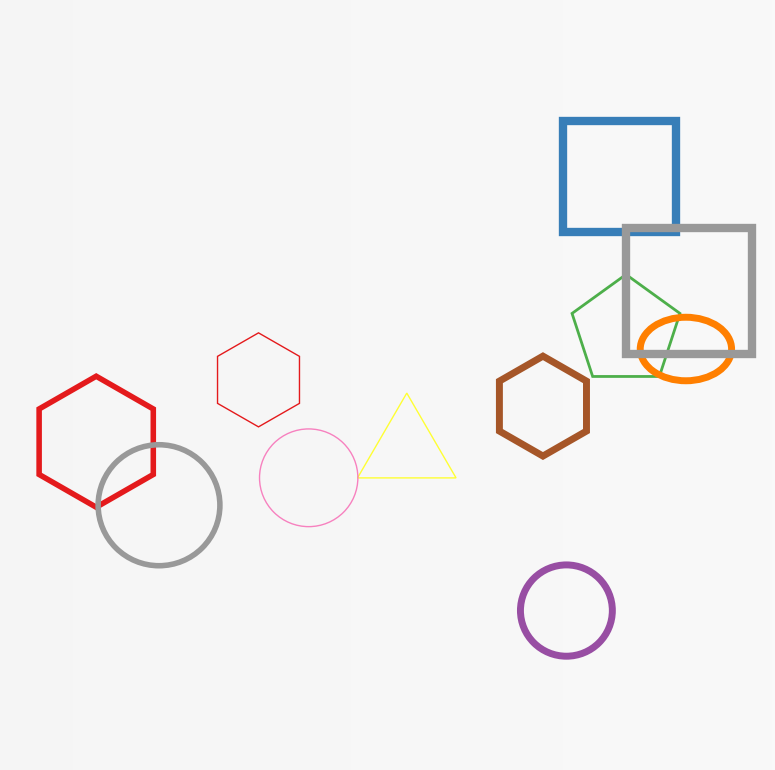[{"shape": "hexagon", "thickness": 2, "radius": 0.43, "center": [0.124, 0.426]}, {"shape": "hexagon", "thickness": 0.5, "radius": 0.31, "center": [0.334, 0.507]}, {"shape": "square", "thickness": 3, "radius": 0.36, "center": [0.799, 0.771]}, {"shape": "pentagon", "thickness": 1, "radius": 0.37, "center": [0.808, 0.57]}, {"shape": "circle", "thickness": 2.5, "radius": 0.3, "center": [0.731, 0.207]}, {"shape": "oval", "thickness": 2.5, "radius": 0.29, "center": [0.885, 0.547]}, {"shape": "triangle", "thickness": 0.5, "radius": 0.37, "center": [0.525, 0.416]}, {"shape": "hexagon", "thickness": 2.5, "radius": 0.32, "center": [0.701, 0.473]}, {"shape": "circle", "thickness": 0.5, "radius": 0.32, "center": [0.398, 0.38]}, {"shape": "square", "thickness": 3, "radius": 0.41, "center": [0.889, 0.622]}, {"shape": "circle", "thickness": 2, "radius": 0.39, "center": [0.205, 0.344]}]